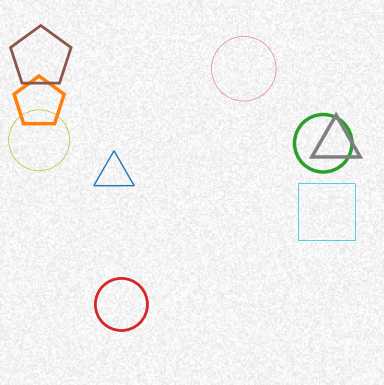[{"shape": "triangle", "thickness": 1, "radius": 0.3, "center": [0.296, 0.548]}, {"shape": "pentagon", "thickness": 2.5, "radius": 0.34, "center": [0.102, 0.734]}, {"shape": "circle", "thickness": 2.5, "radius": 0.37, "center": [0.84, 0.628]}, {"shape": "circle", "thickness": 2, "radius": 0.34, "center": [0.315, 0.209]}, {"shape": "pentagon", "thickness": 2, "radius": 0.41, "center": [0.106, 0.851]}, {"shape": "circle", "thickness": 0.5, "radius": 0.42, "center": [0.633, 0.822]}, {"shape": "triangle", "thickness": 2.5, "radius": 0.36, "center": [0.873, 0.629]}, {"shape": "circle", "thickness": 0.5, "radius": 0.4, "center": [0.102, 0.636]}, {"shape": "square", "thickness": 0.5, "radius": 0.37, "center": [0.849, 0.451]}]